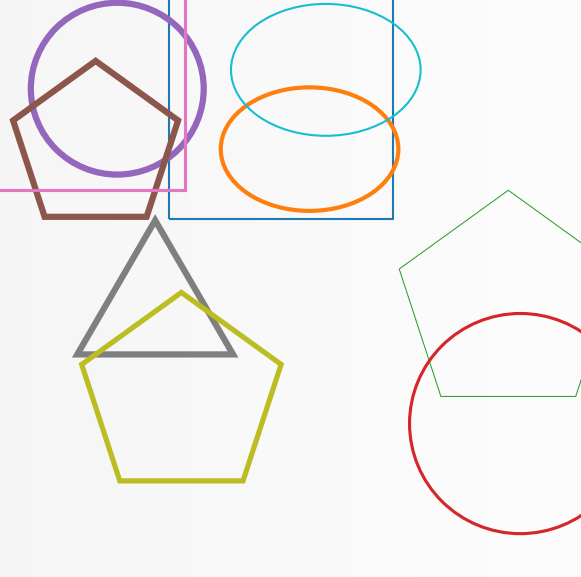[{"shape": "square", "thickness": 1, "radius": 0.96, "center": [0.483, 0.813]}, {"shape": "oval", "thickness": 2, "radius": 0.76, "center": [0.533, 0.741]}, {"shape": "pentagon", "thickness": 0.5, "radius": 0.99, "center": [0.875, 0.472]}, {"shape": "circle", "thickness": 1.5, "radius": 0.95, "center": [0.895, 0.266]}, {"shape": "circle", "thickness": 3, "radius": 0.74, "center": [0.202, 0.846]}, {"shape": "pentagon", "thickness": 3, "radius": 0.75, "center": [0.164, 0.744]}, {"shape": "square", "thickness": 1.5, "radius": 0.95, "center": [0.129, 0.861]}, {"shape": "triangle", "thickness": 3, "radius": 0.77, "center": [0.267, 0.463]}, {"shape": "pentagon", "thickness": 2.5, "radius": 0.9, "center": [0.312, 0.312]}, {"shape": "oval", "thickness": 1, "radius": 0.82, "center": [0.56, 0.878]}]